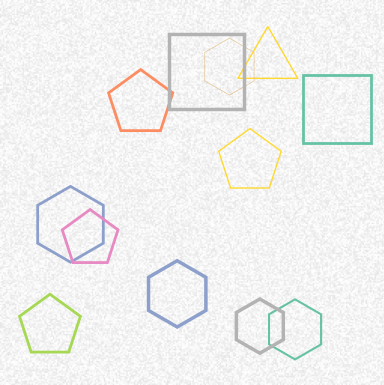[{"shape": "hexagon", "thickness": 1.5, "radius": 0.39, "center": [0.766, 0.144]}, {"shape": "square", "thickness": 2, "radius": 0.44, "center": [0.875, 0.718]}, {"shape": "pentagon", "thickness": 2, "radius": 0.44, "center": [0.365, 0.732]}, {"shape": "hexagon", "thickness": 2.5, "radius": 0.43, "center": [0.46, 0.237]}, {"shape": "hexagon", "thickness": 2, "radius": 0.49, "center": [0.183, 0.418]}, {"shape": "pentagon", "thickness": 2, "radius": 0.38, "center": [0.234, 0.38]}, {"shape": "pentagon", "thickness": 2, "radius": 0.42, "center": [0.13, 0.153]}, {"shape": "pentagon", "thickness": 1, "radius": 0.43, "center": [0.649, 0.581]}, {"shape": "triangle", "thickness": 1, "radius": 0.45, "center": [0.696, 0.841]}, {"shape": "hexagon", "thickness": 0.5, "radius": 0.37, "center": [0.596, 0.827]}, {"shape": "hexagon", "thickness": 2.5, "radius": 0.35, "center": [0.675, 0.153]}, {"shape": "square", "thickness": 2.5, "radius": 0.49, "center": [0.537, 0.814]}]